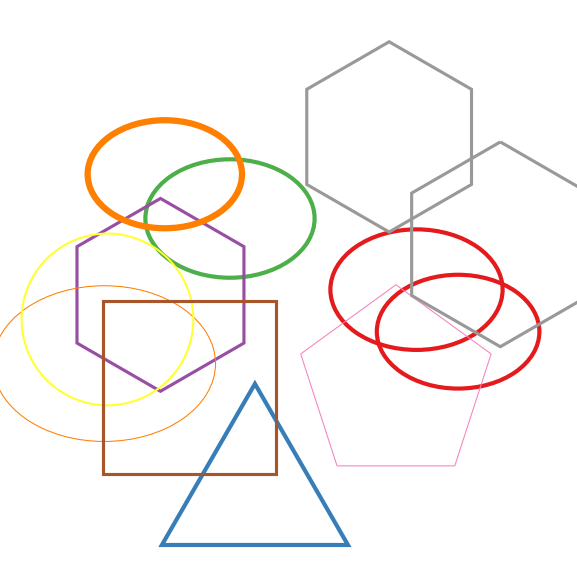[{"shape": "oval", "thickness": 2, "radius": 0.75, "center": [0.721, 0.498]}, {"shape": "oval", "thickness": 2, "radius": 0.7, "center": [0.793, 0.425]}, {"shape": "triangle", "thickness": 2, "radius": 0.93, "center": [0.441, 0.148]}, {"shape": "oval", "thickness": 2, "radius": 0.73, "center": [0.398, 0.621]}, {"shape": "hexagon", "thickness": 1.5, "radius": 0.83, "center": [0.278, 0.489]}, {"shape": "oval", "thickness": 0.5, "radius": 0.96, "center": [0.181, 0.37]}, {"shape": "oval", "thickness": 3, "radius": 0.67, "center": [0.285, 0.697]}, {"shape": "circle", "thickness": 1, "radius": 0.74, "center": [0.186, 0.446]}, {"shape": "square", "thickness": 1.5, "radius": 0.75, "center": [0.328, 0.328]}, {"shape": "pentagon", "thickness": 0.5, "radius": 0.87, "center": [0.686, 0.333]}, {"shape": "hexagon", "thickness": 1.5, "radius": 0.89, "center": [0.866, 0.576]}, {"shape": "hexagon", "thickness": 1.5, "radius": 0.82, "center": [0.674, 0.762]}]